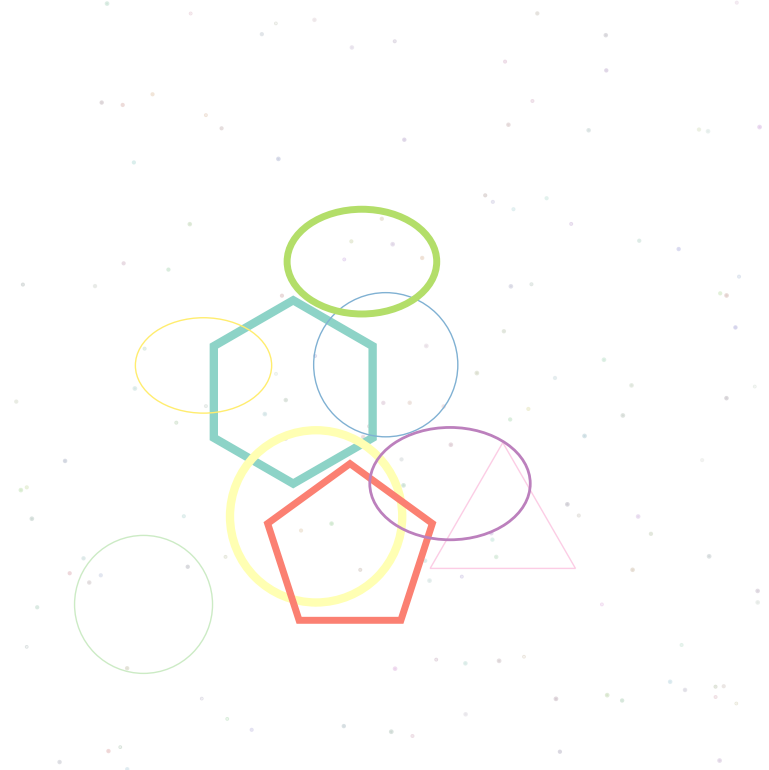[{"shape": "hexagon", "thickness": 3, "radius": 0.6, "center": [0.381, 0.491]}, {"shape": "circle", "thickness": 3, "radius": 0.56, "center": [0.411, 0.329]}, {"shape": "pentagon", "thickness": 2.5, "radius": 0.56, "center": [0.455, 0.285]}, {"shape": "circle", "thickness": 0.5, "radius": 0.47, "center": [0.501, 0.526]}, {"shape": "oval", "thickness": 2.5, "radius": 0.49, "center": [0.47, 0.66]}, {"shape": "triangle", "thickness": 0.5, "radius": 0.54, "center": [0.653, 0.316]}, {"shape": "oval", "thickness": 1, "radius": 0.52, "center": [0.584, 0.372]}, {"shape": "circle", "thickness": 0.5, "radius": 0.45, "center": [0.186, 0.215]}, {"shape": "oval", "thickness": 0.5, "radius": 0.44, "center": [0.264, 0.525]}]